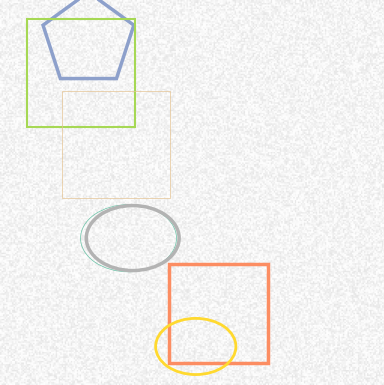[{"shape": "oval", "thickness": 0.5, "radius": 0.62, "center": [0.334, 0.381]}, {"shape": "square", "thickness": 2.5, "radius": 0.64, "center": [0.567, 0.186]}, {"shape": "pentagon", "thickness": 2.5, "radius": 0.62, "center": [0.23, 0.896]}, {"shape": "square", "thickness": 1.5, "radius": 0.7, "center": [0.211, 0.81]}, {"shape": "oval", "thickness": 2, "radius": 0.52, "center": [0.508, 0.1]}, {"shape": "square", "thickness": 0.5, "radius": 0.7, "center": [0.302, 0.625]}, {"shape": "oval", "thickness": 2.5, "radius": 0.6, "center": [0.345, 0.382]}]